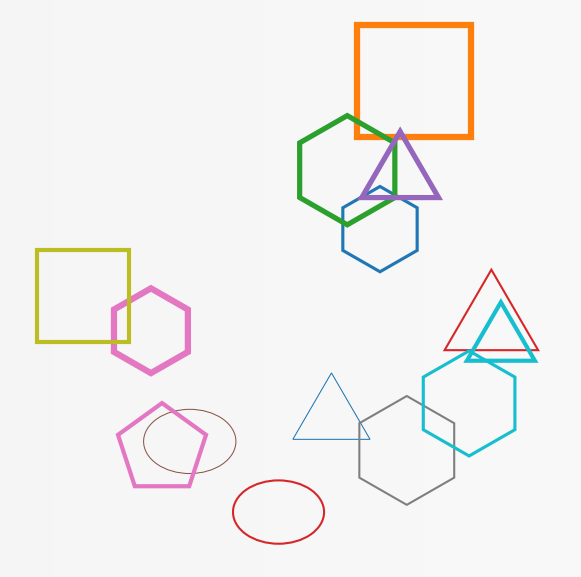[{"shape": "hexagon", "thickness": 1.5, "radius": 0.37, "center": [0.654, 0.602]}, {"shape": "triangle", "thickness": 0.5, "radius": 0.38, "center": [0.57, 0.277]}, {"shape": "square", "thickness": 3, "radius": 0.49, "center": [0.712, 0.859]}, {"shape": "hexagon", "thickness": 2.5, "radius": 0.47, "center": [0.597, 0.704]}, {"shape": "triangle", "thickness": 1, "radius": 0.46, "center": [0.845, 0.439]}, {"shape": "oval", "thickness": 1, "radius": 0.39, "center": [0.479, 0.112]}, {"shape": "triangle", "thickness": 2.5, "radius": 0.38, "center": [0.688, 0.695]}, {"shape": "oval", "thickness": 0.5, "radius": 0.4, "center": [0.326, 0.235]}, {"shape": "hexagon", "thickness": 3, "radius": 0.37, "center": [0.26, 0.426]}, {"shape": "pentagon", "thickness": 2, "radius": 0.4, "center": [0.279, 0.222]}, {"shape": "hexagon", "thickness": 1, "radius": 0.47, "center": [0.7, 0.219]}, {"shape": "square", "thickness": 2, "radius": 0.4, "center": [0.143, 0.486]}, {"shape": "hexagon", "thickness": 1.5, "radius": 0.46, "center": [0.807, 0.301]}, {"shape": "triangle", "thickness": 2, "radius": 0.34, "center": [0.862, 0.408]}]